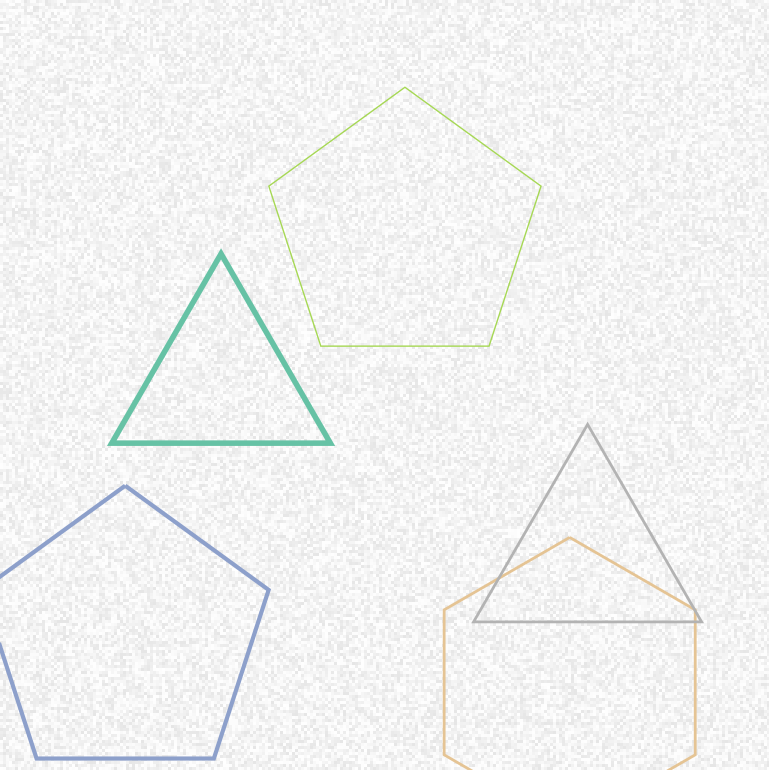[{"shape": "triangle", "thickness": 2, "radius": 0.82, "center": [0.287, 0.506]}, {"shape": "pentagon", "thickness": 1.5, "radius": 0.98, "center": [0.163, 0.173]}, {"shape": "pentagon", "thickness": 0.5, "radius": 0.93, "center": [0.526, 0.701]}, {"shape": "hexagon", "thickness": 1, "radius": 0.94, "center": [0.74, 0.114]}, {"shape": "triangle", "thickness": 1, "radius": 0.85, "center": [0.763, 0.278]}]